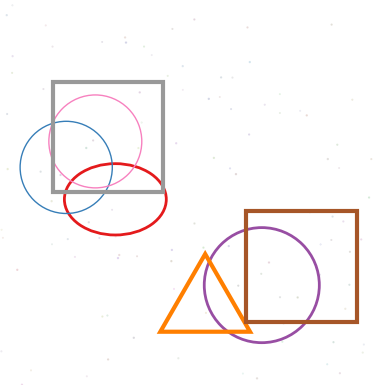[{"shape": "oval", "thickness": 2, "radius": 0.66, "center": [0.3, 0.482]}, {"shape": "circle", "thickness": 1, "radius": 0.6, "center": [0.172, 0.565]}, {"shape": "circle", "thickness": 2, "radius": 0.75, "center": [0.68, 0.259]}, {"shape": "triangle", "thickness": 3, "radius": 0.67, "center": [0.533, 0.206]}, {"shape": "square", "thickness": 3, "radius": 0.72, "center": [0.782, 0.308]}, {"shape": "circle", "thickness": 1, "radius": 0.6, "center": [0.248, 0.633]}, {"shape": "square", "thickness": 3, "radius": 0.71, "center": [0.281, 0.644]}]